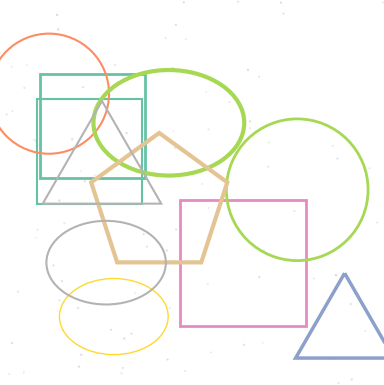[{"shape": "square", "thickness": 2, "radius": 0.68, "center": [0.241, 0.673]}, {"shape": "square", "thickness": 1.5, "radius": 0.68, "center": [0.232, 0.606]}, {"shape": "circle", "thickness": 1.5, "radius": 0.78, "center": [0.127, 0.757]}, {"shape": "triangle", "thickness": 2.5, "radius": 0.73, "center": [0.895, 0.143]}, {"shape": "square", "thickness": 2, "radius": 0.82, "center": [0.63, 0.317]}, {"shape": "oval", "thickness": 3, "radius": 0.98, "center": [0.439, 0.681]}, {"shape": "circle", "thickness": 2, "radius": 0.92, "center": [0.772, 0.507]}, {"shape": "oval", "thickness": 1, "radius": 0.71, "center": [0.296, 0.178]}, {"shape": "pentagon", "thickness": 3, "radius": 0.93, "center": [0.414, 0.469]}, {"shape": "triangle", "thickness": 1.5, "radius": 0.89, "center": [0.265, 0.56]}, {"shape": "oval", "thickness": 1.5, "radius": 0.78, "center": [0.276, 0.318]}]